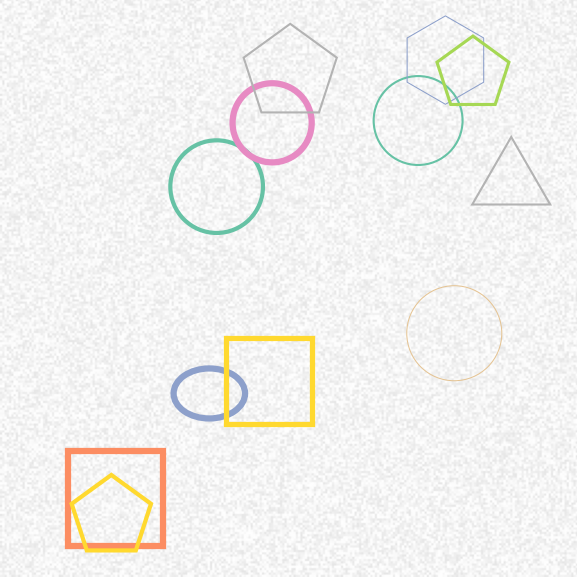[{"shape": "circle", "thickness": 2, "radius": 0.4, "center": [0.375, 0.676]}, {"shape": "circle", "thickness": 1, "radius": 0.38, "center": [0.724, 0.79]}, {"shape": "square", "thickness": 3, "radius": 0.41, "center": [0.199, 0.136]}, {"shape": "hexagon", "thickness": 0.5, "radius": 0.38, "center": [0.771, 0.895]}, {"shape": "oval", "thickness": 3, "radius": 0.31, "center": [0.362, 0.318]}, {"shape": "circle", "thickness": 3, "radius": 0.34, "center": [0.471, 0.786]}, {"shape": "pentagon", "thickness": 1.5, "radius": 0.33, "center": [0.819, 0.871]}, {"shape": "square", "thickness": 2.5, "radius": 0.37, "center": [0.465, 0.34]}, {"shape": "pentagon", "thickness": 2, "radius": 0.36, "center": [0.193, 0.104]}, {"shape": "circle", "thickness": 0.5, "radius": 0.41, "center": [0.787, 0.422]}, {"shape": "triangle", "thickness": 1, "radius": 0.39, "center": [0.885, 0.684]}, {"shape": "pentagon", "thickness": 1, "radius": 0.42, "center": [0.503, 0.873]}]